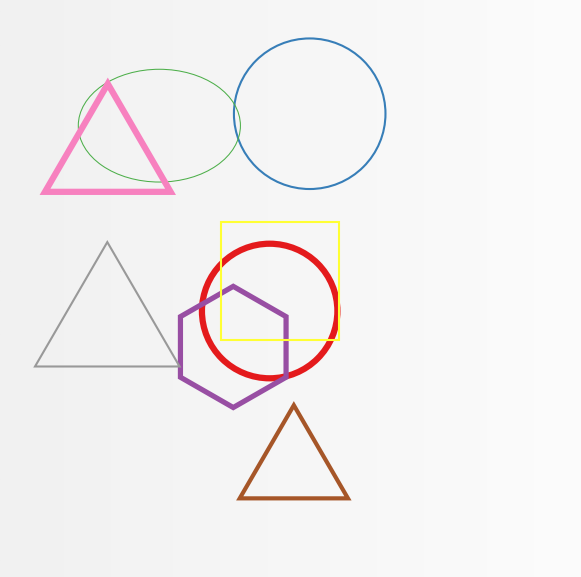[{"shape": "circle", "thickness": 3, "radius": 0.58, "center": [0.464, 0.461]}, {"shape": "circle", "thickness": 1, "radius": 0.65, "center": [0.533, 0.802]}, {"shape": "oval", "thickness": 0.5, "radius": 0.7, "center": [0.274, 0.782]}, {"shape": "hexagon", "thickness": 2.5, "radius": 0.52, "center": [0.401, 0.398]}, {"shape": "square", "thickness": 1, "radius": 0.51, "center": [0.482, 0.512]}, {"shape": "triangle", "thickness": 2, "radius": 0.54, "center": [0.506, 0.19]}, {"shape": "triangle", "thickness": 3, "radius": 0.62, "center": [0.185, 0.729]}, {"shape": "triangle", "thickness": 1, "radius": 0.72, "center": [0.185, 0.436]}]